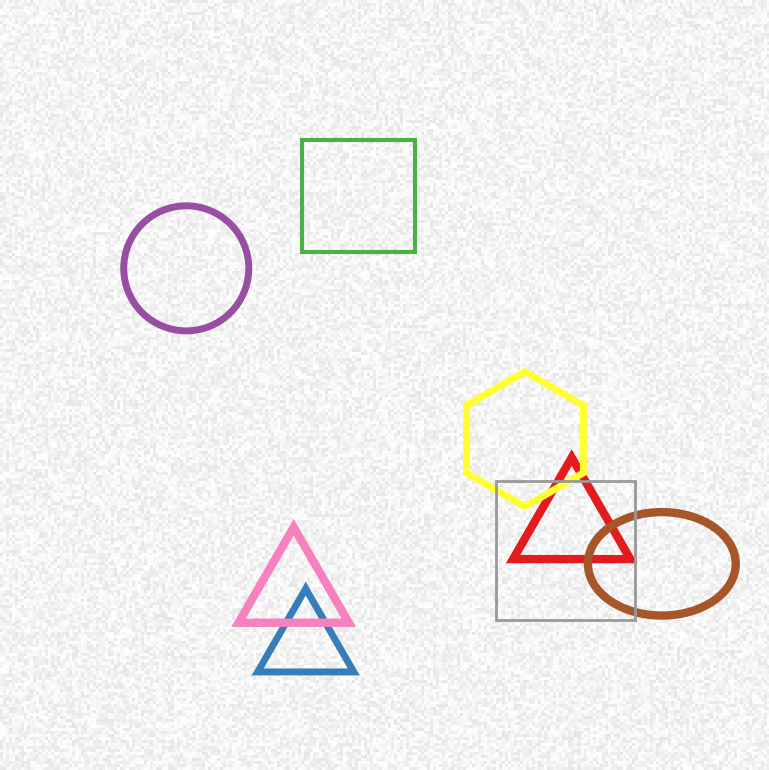[{"shape": "triangle", "thickness": 3, "radius": 0.44, "center": [0.742, 0.318]}, {"shape": "triangle", "thickness": 2.5, "radius": 0.36, "center": [0.397, 0.163]}, {"shape": "square", "thickness": 1.5, "radius": 0.37, "center": [0.466, 0.745]}, {"shape": "circle", "thickness": 2.5, "radius": 0.41, "center": [0.242, 0.652]}, {"shape": "hexagon", "thickness": 2.5, "radius": 0.44, "center": [0.682, 0.43]}, {"shape": "oval", "thickness": 3, "radius": 0.48, "center": [0.86, 0.268]}, {"shape": "triangle", "thickness": 3, "radius": 0.41, "center": [0.381, 0.233]}, {"shape": "square", "thickness": 1, "radius": 0.45, "center": [0.735, 0.285]}]